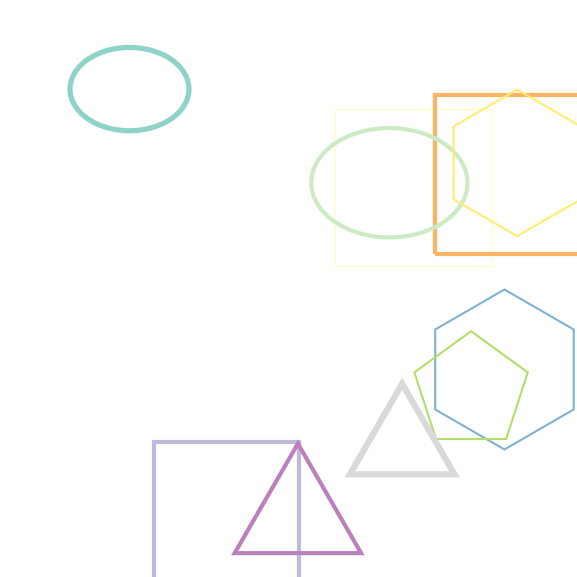[{"shape": "oval", "thickness": 2.5, "radius": 0.51, "center": [0.224, 0.845]}, {"shape": "square", "thickness": 0.5, "radius": 0.68, "center": [0.716, 0.674]}, {"shape": "square", "thickness": 2, "radius": 0.63, "center": [0.393, 0.108]}, {"shape": "hexagon", "thickness": 1, "radius": 0.69, "center": [0.874, 0.359]}, {"shape": "square", "thickness": 2, "radius": 0.69, "center": [0.892, 0.697]}, {"shape": "pentagon", "thickness": 1, "radius": 0.52, "center": [0.816, 0.322]}, {"shape": "triangle", "thickness": 3, "radius": 0.52, "center": [0.696, 0.23]}, {"shape": "triangle", "thickness": 2, "radius": 0.63, "center": [0.516, 0.105]}, {"shape": "oval", "thickness": 2, "radius": 0.68, "center": [0.674, 0.683]}, {"shape": "hexagon", "thickness": 1, "radius": 0.63, "center": [0.895, 0.717]}]